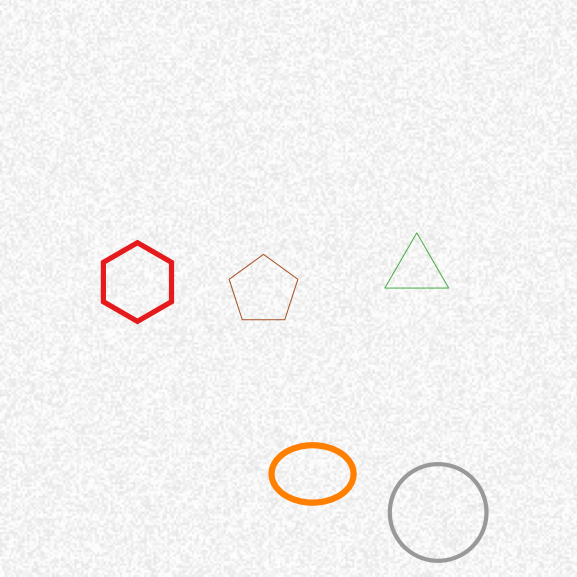[{"shape": "hexagon", "thickness": 2.5, "radius": 0.34, "center": [0.238, 0.511]}, {"shape": "triangle", "thickness": 0.5, "radius": 0.32, "center": [0.722, 0.532]}, {"shape": "oval", "thickness": 3, "radius": 0.36, "center": [0.541, 0.178]}, {"shape": "pentagon", "thickness": 0.5, "radius": 0.31, "center": [0.456, 0.496]}, {"shape": "circle", "thickness": 2, "radius": 0.42, "center": [0.759, 0.112]}]